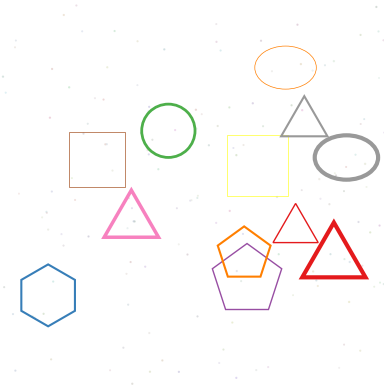[{"shape": "triangle", "thickness": 3, "radius": 0.47, "center": [0.867, 0.327]}, {"shape": "triangle", "thickness": 1, "radius": 0.34, "center": [0.768, 0.404]}, {"shape": "hexagon", "thickness": 1.5, "radius": 0.4, "center": [0.125, 0.233]}, {"shape": "circle", "thickness": 2, "radius": 0.35, "center": [0.437, 0.66]}, {"shape": "pentagon", "thickness": 1, "radius": 0.47, "center": [0.642, 0.273]}, {"shape": "pentagon", "thickness": 1.5, "radius": 0.36, "center": [0.634, 0.34]}, {"shape": "oval", "thickness": 0.5, "radius": 0.4, "center": [0.742, 0.824]}, {"shape": "square", "thickness": 0.5, "radius": 0.4, "center": [0.669, 0.57]}, {"shape": "square", "thickness": 0.5, "radius": 0.36, "center": [0.252, 0.586]}, {"shape": "triangle", "thickness": 2.5, "radius": 0.41, "center": [0.341, 0.425]}, {"shape": "oval", "thickness": 3, "radius": 0.41, "center": [0.9, 0.591]}, {"shape": "triangle", "thickness": 1.5, "radius": 0.35, "center": [0.79, 0.681]}]